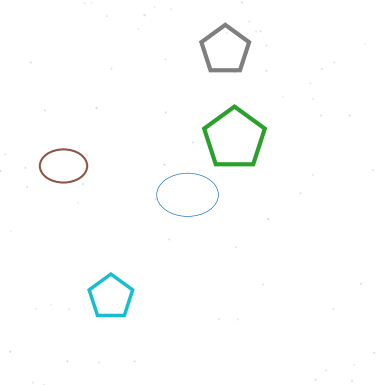[{"shape": "oval", "thickness": 0.5, "radius": 0.4, "center": [0.487, 0.494]}, {"shape": "pentagon", "thickness": 3, "radius": 0.41, "center": [0.609, 0.64]}, {"shape": "oval", "thickness": 1.5, "radius": 0.31, "center": [0.165, 0.569]}, {"shape": "pentagon", "thickness": 3, "radius": 0.33, "center": [0.585, 0.87]}, {"shape": "pentagon", "thickness": 2.5, "radius": 0.3, "center": [0.288, 0.229]}]